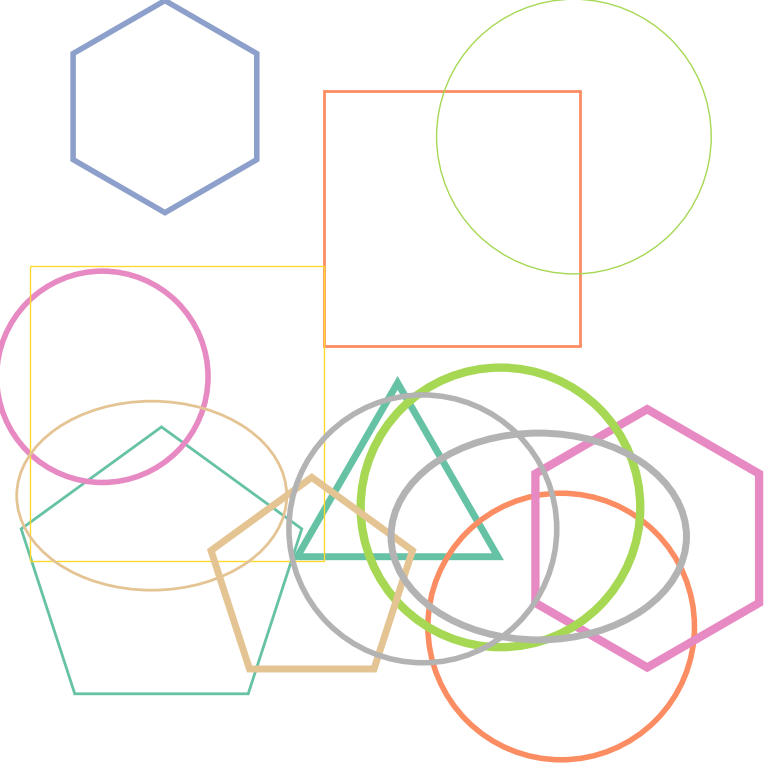[{"shape": "triangle", "thickness": 2.5, "radius": 0.75, "center": [0.516, 0.352]}, {"shape": "pentagon", "thickness": 1, "radius": 0.96, "center": [0.21, 0.254]}, {"shape": "square", "thickness": 1, "radius": 0.83, "center": [0.587, 0.716]}, {"shape": "circle", "thickness": 2, "radius": 0.87, "center": [0.729, 0.186]}, {"shape": "hexagon", "thickness": 2, "radius": 0.69, "center": [0.214, 0.862]}, {"shape": "circle", "thickness": 2, "radius": 0.69, "center": [0.133, 0.511]}, {"shape": "hexagon", "thickness": 3, "radius": 0.84, "center": [0.841, 0.301]}, {"shape": "circle", "thickness": 3, "radius": 0.91, "center": [0.65, 0.341]}, {"shape": "circle", "thickness": 0.5, "radius": 0.89, "center": [0.745, 0.823]}, {"shape": "square", "thickness": 0.5, "radius": 0.96, "center": [0.23, 0.463]}, {"shape": "oval", "thickness": 1, "radius": 0.88, "center": [0.197, 0.356]}, {"shape": "pentagon", "thickness": 2.5, "radius": 0.69, "center": [0.405, 0.242]}, {"shape": "oval", "thickness": 2.5, "radius": 0.96, "center": [0.7, 0.303]}, {"shape": "circle", "thickness": 2, "radius": 0.87, "center": [0.549, 0.313]}]